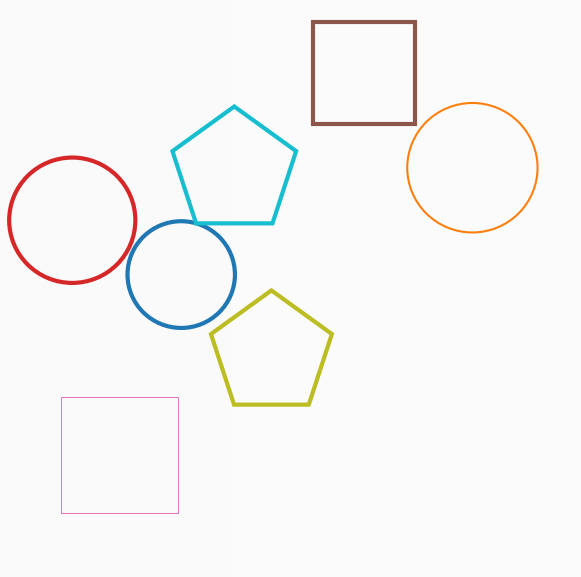[{"shape": "circle", "thickness": 2, "radius": 0.46, "center": [0.312, 0.524]}, {"shape": "circle", "thickness": 1, "radius": 0.56, "center": [0.813, 0.709]}, {"shape": "circle", "thickness": 2, "radius": 0.54, "center": [0.124, 0.618]}, {"shape": "square", "thickness": 2, "radius": 0.44, "center": [0.626, 0.873]}, {"shape": "square", "thickness": 0.5, "radius": 0.51, "center": [0.206, 0.211]}, {"shape": "pentagon", "thickness": 2, "radius": 0.55, "center": [0.467, 0.387]}, {"shape": "pentagon", "thickness": 2, "radius": 0.56, "center": [0.403, 0.703]}]